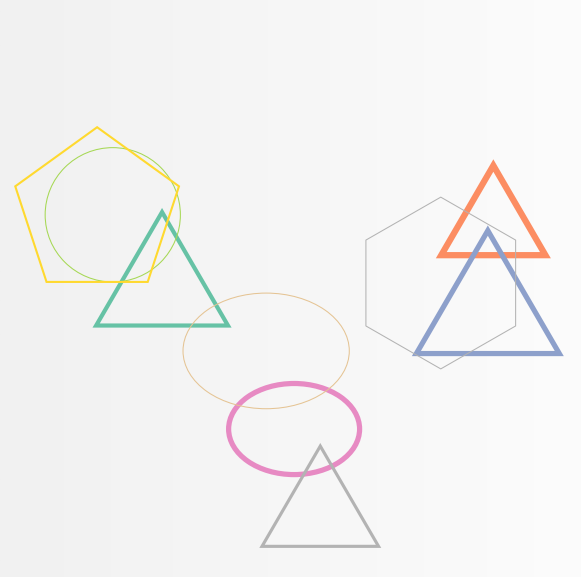[{"shape": "triangle", "thickness": 2, "radius": 0.65, "center": [0.279, 0.501]}, {"shape": "triangle", "thickness": 3, "radius": 0.52, "center": [0.849, 0.609]}, {"shape": "triangle", "thickness": 2.5, "radius": 0.71, "center": [0.839, 0.458]}, {"shape": "oval", "thickness": 2.5, "radius": 0.56, "center": [0.506, 0.256]}, {"shape": "circle", "thickness": 0.5, "radius": 0.58, "center": [0.194, 0.627]}, {"shape": "pentagon", "thickness": 1, "radius": 0.74, "center": [0.167, 0.631]}, {"shape": "oval", "thickness": 0.5, "radius": 0.72, "center": [0.458, 0.392]}, {"shape": "hexagon", "thickness": 0.5, "radius": 0.74, "center": [0.758, 0.509]}, {"shape": "triangle", "thickness": 1.5, "radius": 0.58, "center": [0.551, 0.111]}]